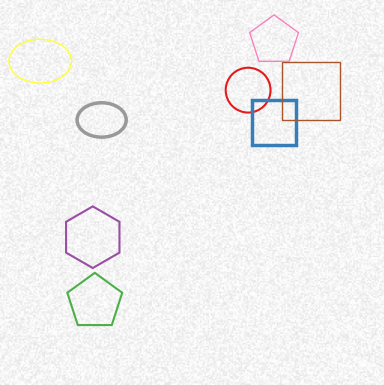[{"shape": "circle", "thickness": 1.5, "radius": 0.29, "center": [0.644, 0.766]}, {"shape": "square", "thickness": 2.5, "radius": 0.29, "center": [0.712, 0.682]}, {"shape": "pentagon", "thickness": 1.5, "radius": 0.38, "center": [0.246, 0.216]}, {"shape": "hexagon", "thickness": 1.5, "radius": 0.4, "center": [0.241, 0.384]}, {"shape": "oval", "thickness": 1, "radius": 0.41, "center": [0.104, 0.841]}, {"shape": "square", "thickness": 1, "radius": 0.38, "center": [0.808, 0.763]}, {"shape": "pentagon", "thickness": 1, "radius": 0.33, "center": [0.712, 0.895]}, {"shape": "oval", "thickness": 2.5, "radius": 0.32, "center": [0.264, 0.688]}]